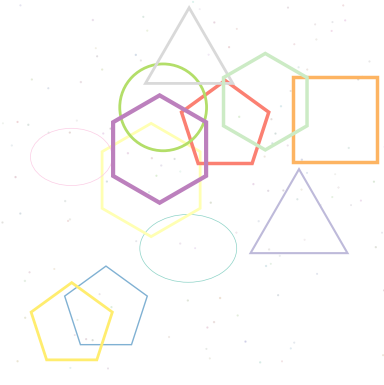[{"shape": "oval", "thickness": 0.5, "radius": 0.63, "center": [0.489, 0.355]}, {"shape": "hexagon", "thickness": 2, "radius": 0.74, "center": [0.392, 0.532]}, {"shape": "triangle", "thickness": 1.5, "radius": 0.73, "center": [0.777, 0.415]}, {"shape": "pentagon", "thickness": 2.5, "radius": 0.6, "center": [0.585, 0.672]}, {"shape": "pentagon", "thickness": 1, "radius": 0.56, "center": [0.275, 0.196]}, {"shape": "square", "thickness": 2.5, "radius": 0.55, "center": [0.87, 0.689]}, {"shape": "circle", "thickness": 2, "radius": 0.56, "center": [0.424, 0.721]}, {"shape": "oval", "thickness": 0.5, "radius": 0.53, "center": [0.185, 0.592]}, {"shape": "triangle", "thickness": 2, "radius": 0.66, "center": [0.491, 0.849]}, {"shape": "hexagon", "thickness": 3, "radius": 0.7, "center": [0.415, 0.613]}, {"shape": "hexagon", "thickness": 2.5, "radius": 0.63, "center": [0.689, 0.736]}, {"shape": "pentagon", "thickness": 2, "radius": 0.55, "center": [0.186, 0.155]}]